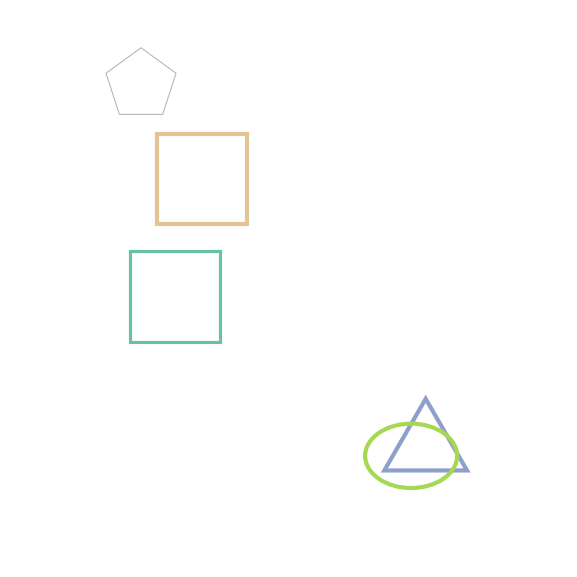[{"shape": "square", "thickness": 1.5, "radius": 0.39, "center": [0.303, 0.486]}, {"shape": "triangle", "thickness": 2, "radius": 0.41, "center": [0.737, 0.226]}, {"shape": "oval", "thickness": 2, "radius": 0.4, "center": [0.712, 0.21]}, {"shape": "square", "thickness": 2, "radius": 0.39, "center": [0.351, 0.689]}, {"shape": "pentagon", "thickness": 0.5, "radius": 0.32, "center": [0.244, 0.853]}]